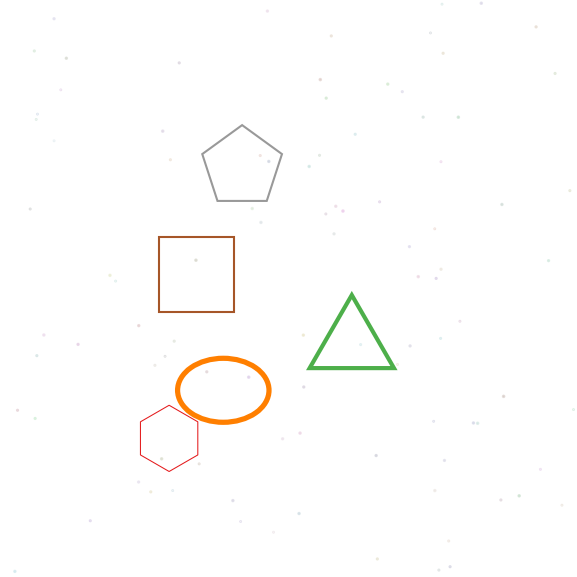[{"shape": "hexagon", "thickness": 0.5, "radius": 0.29, "center": [0.293, 0.24]}, {"shape": "triangle", "thickness": 2, "radius": 0.42, "center": [0.609, 0.404]}, {"shape": "oval", "thickness": 2.5, "radius": 0.4, "center": [0.387, 0.323]}, {"shape": "square", "thickness": 1, "radius": 0.32, "center": [0.341, 0.524]}, {"shape": "pentagon", "thickness": 1, "radius": 0.36, "center": [0.419, 0.71]}]